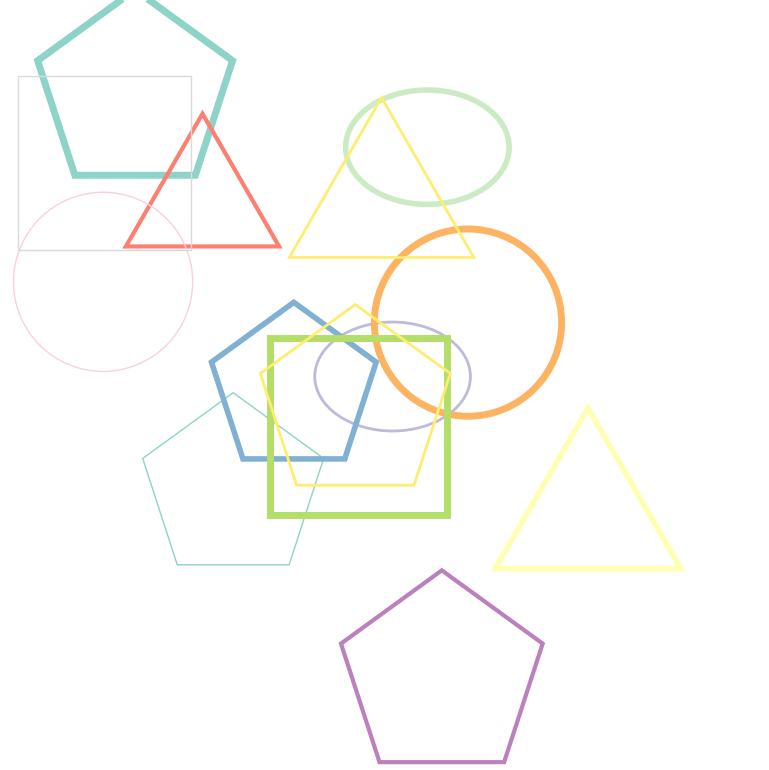[{"shape": "pentagon", "thickness": 0.5, "radius": 0.62, "center": [0.303, 0.366]}, {"shape": "pentagon", "thickness": 2.5, "radius": 0.67, "center": [0.175, 0.88]}, {"shape": "triangle", "thickness": 2, "radius": 0.7, "center": [0.764, 0.331]}, {"shape": "oval", "thickness": 1, "radius": 0.51, "center": [0.51, 0.511]}, {"shape": "triangle", "thickness": 1.5, "radius": 0.57, "center": [0.263, 0.737]}, {"shape": "pentagon", "thickness": 2, "radius": 0.56, "center": [0.382, 0.495]}, {"shape": "circle", "thickness": 2.5, "radius": 0.61, "center": [0.608, 0.581]}, {"shape": "square", "thickness": 2.5, "radius": 0.57, "center": [0.466, 0.446]}, {"shape": "circle", "thickness": 0.5, "radius": 0.58, "center": [0.134, 0.634]}, {"shape": "square", "thickness": 0.5, "radius": 0.56, "center": [0.136, 0.789]}, {"shape": "pentagon", "thickness": 1.5, "radius": 0.69, "center": [0.574, 0.122]}, {"shape": "oval", "thickness": 2, "radius": 0.53, "center": [0.555, 0.809]}, {"shape": "pentagon", "thickness": 1, "radius": 0.65, "center": [0.461, 0.475]}, {"shape": "triangle", "thickness": 1, "radius": 0.69, "center": [0.496, 0.735]}]